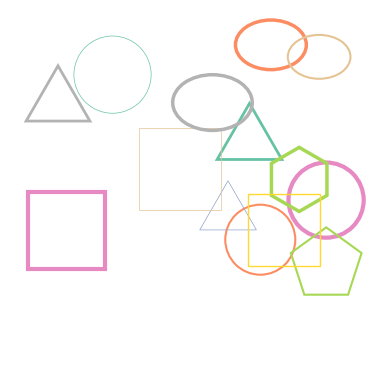[{"shape": "circle", "thickness": 0.5, "radius": 0.5, "center": [0.292, 0.806]}, {"shape": "triangle", "thickness": 2, "radius": 0.49, "center": [0.648, 0.634]}, {"shape": "circle", "thickness": 1.5, "radius": 0.45, "center": [0.676, 0.377]}, {"shape": "oval", "thickness": 2.5, "radius": 0.46, "center": [0.704, 0.884]}, {"shape": "triangle", "thickness": 0.5, "radius": 0.43, "center": [0.592, 0.445]}, {"shape": "square", "thickness": 3, "radius": 0.5, "center": [0.173, 0.401]}, {"shape": "circle", "thickness": 3, "radius": 0.49, "center": [0.847, 0.48]}, {"shape": "pentagon", "thickness": 1.5, "radius": 0.48, "center": [0.847, 0.313]}, {"shape": "hexagon", "thickness": 2.5, "radius": 0.42, "center": [0.777, 0.534]}, {"shape": "square", "thickness": 1, "radius": 0.47, "center": [0.738, 0.402]}, {"shape": "oval", "thickness": 1.5, "radius": 0.41, "center": [0.829, 0.852]}, {"shape": "square", "thickness": 0.5, "radius": 0.53, "center": [0.469, 0.56]}, {"shape": "triangle", "thickness": 2, "radius": 0.48, "center": [0.151, 0.733]}, {"shape": "oval", "thickness": 2.5, "radius": 0.52, "center": [0.552, 0.734]}]